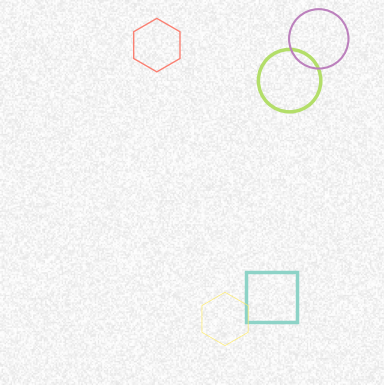[{"shape": "square", "thickness": 2.5, "radius": 0.33, "center": [0.705, 0.228]}, {"shape": "hexagon", "thickness": 1, "radius": 0.35, "center": [0.407, 0.883]}, {"shape": "circle", "thickness": 2.5, "radius": 0.41, "center": [0.752, 0.791]}, {"shape": "circle", "thickness": 1.5, "radius": 0.39, "center": [0.828, 0.899]}, {"shape": "hexagon", "thickness": 0.5, "radius": 0.35, "center": [0.585, 0.172]}]